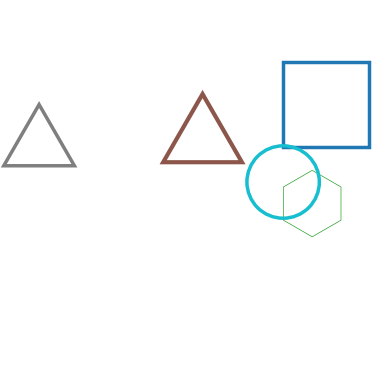[{"shape": "square", "thickness": 2.5, "radius": 0.56, "center": [0.846, 0.729]}, {"shape": "hexagon", "thickness": 0.5, "radius": 0.43, "center": [0.811, 0.471]}, {"shape": "triangle", "thickness": 3, "radius": 0.59, "center": [0.526, 0.638]}, {"shape": "triangle", "thickness": 2.5, "radius": 0.53, "center": [0.102, 0.622]}, {"shape": "circle", "thickness": 2.5, "radius": 0.47, "center": [0.735, 0.527]}]